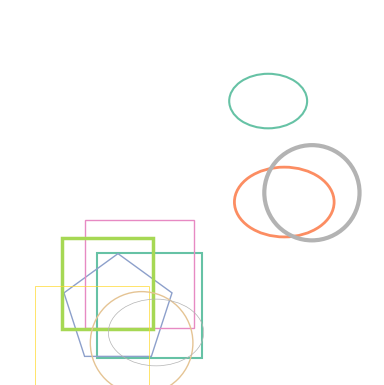[{"shape": "square", "thickness": 1.5, "radius": 0.68, "center": [0.389, 0.207]}, {"shape": "oval", "thickness": 1.5, "radius": 0.51, "center": [0.697, 0.738]}, {"shape": "oval", "thickness": 2, "radius": 0.65, "center": [0.738, 0.475]}, {"shape": "pentagon", "thickness": 1, "radius": 0.74, "center": [0.306, 0.194]}, {"shape": "square", "thickness": 1, "radius": 0.71, "center": [0.363, 0.288]}, {"shape": "square", "thickness": 2.5, "radius": 0.59, "center": [0.279, 0.264]}, {"shape": "square", "thickness": 0.5, "radius": 0.74, "center": [0.238, 0.11]}, {"shape": "circle", "thickness": 1, "radius": 0.67, "center": [0.368, 0.109]}, {"shape": "oval", "thickness": 0.5, "radius": 0.62, "center": [0.405, 0.136]}, {"shape": "circle", "thickness": 3, "radius": 0.62, "center": [0.81, 0.499]}]